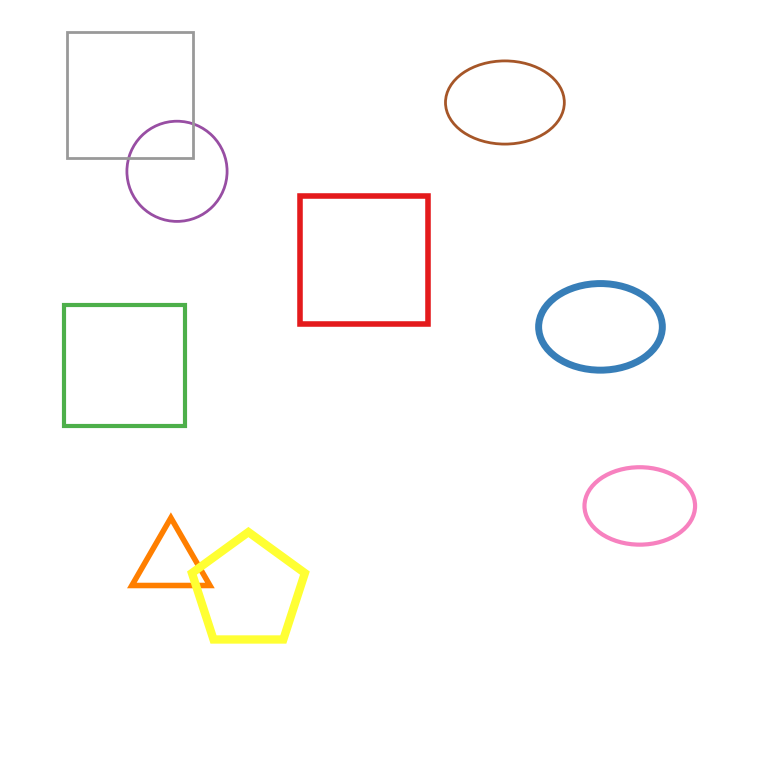[{"shape": "square", "thickness": 2, "radius": 0.42, "center": [0.473, 0.662]}, {"shape": "oval", "thickness": 2.5, "radius": 0.4, "center": [0.78, 0.576]}, {"shape": "square", "thickness": 1.5, "radius": 0.39, "center": [0.162, 0.525]}, {"shape": "circle", "thickness": 1, "radius": 0.33, "center": [0.23, 0.778]}, {"shape": "triangle", "thickness": 2, "radius": 0.29, "center": [0.222, 0.269]}, {"shape": "pentagon", "thickness": 3, "radius": 0.39, "center": [0.323, 0.232]}, {"shape": "oval", "thickness": 1, "radius": 0.39, "center": [0.656, 0.867]}, {"shape": "oval", "thickness": 1.5, "radius": 0.36, "center": [0.831, 0.343]}, {"shape": "square", "thickness": 1, "radius": 0.41, "center": [0.169, 0.876]}]